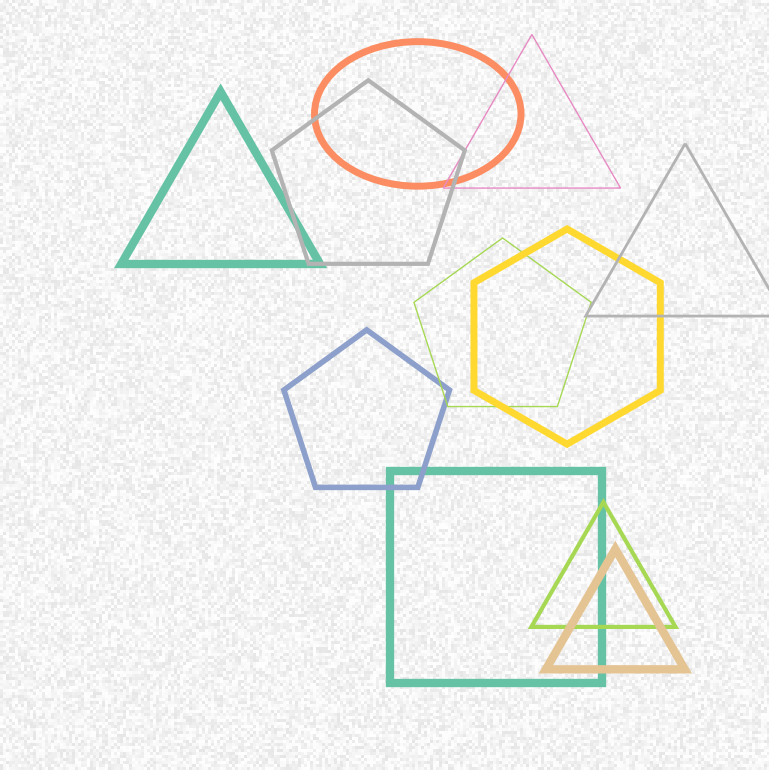[{"shape": "triangle", "thickness": 3, "radius": 0.75, "center": [0.287, 0.732]}, {"shape": "square", "thickness": 3, "radius": 0.69, "center": [0.644, 0.251]}, {"shape": "oval", "thickness": 2.5, "radius": 0.67, "center": [0.543, 0.852]}, {"shape": "pentagon", "thickness": 2, "radius": 0.57, "center": [0.476, 0.458]}, {"shape": "triangle", "thickness": 0.5, "radius": 0.66, "center": [0.691, 0.822]}, {"shape": "pentagon", "thickness": 0.5, "radius": 0.61, "center": [0.653, 0.57]}, {"shape": "triangle", "thickness": 1.5, "radius": 0.54, "center": [0.784, 0.24]}, {"shape": "hexagon", "thickness": 2.5, "radius": 0.7, "center": [0.737, 0.563]}, {"shape": "triangle", "thickness": 3, "radius": 0.52, "center": [0.799, 0.183]}, {"shape": "pentagon", "thickness": 1.5, "radius": 0.66, "center": [0.478, 0.764]}, {"shape": "triangle", "thickness": 1, "radius": 0.75, "center": [0.89, 0.664]}]